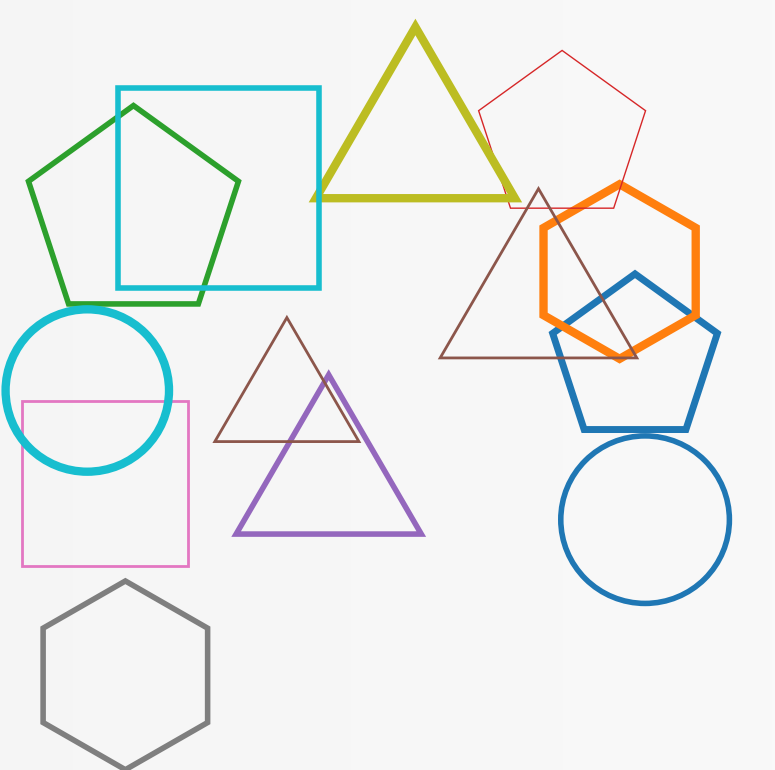[{"shape": "circle", "thickness": 2, "radius": 0.54, "center": [0.832, 0.325]}, {"shape": "pentagon", "thickness": 2.5, "radius": 0.56, "center": [0.819, 0.533]}, {"shape": "hexagon", "thickness": 3, "radius": 0.57, "center": [0.8, 0.647]}, {"shape": "pentagon", "thickness": 2, "radius": 0.71, "center": [0.172, 0.72]}, {"shape": "pentagon", "thickness": 0.5, "radius": 0.57, "center": [0.725, 0.821]}, {"shape": "triangle", "thickness": 2, "radius": 0.69, "center": [0.424, 0.375]}, {"shape": "triangle", "thickness": 1, "radius": 0.73, "center": [0.695, 0.608]}, {"shape": "triangle", "thickness": 1, "radius": 0.54, "center": [0.37, 0.48]}, {"shape": "square", "thickness": 1, "radius": 0.54, "center": [0.135, 0.372]}, {"shape": "hexagon", "thickness": 2, "radius": 0.61, "center": [0.162, 0.123]}, {"shape": "triangle", "thickness": 3, "radius": 0.74, "center": [0.536, 0.817]}, {"shape": "square", "thickness": 2, "radius": 0.65, "center": [0.282, 0.756]}, {"shape": "circle", "thickness": 3, "radius": 0.53, "center": [0.113, 0.493]}]